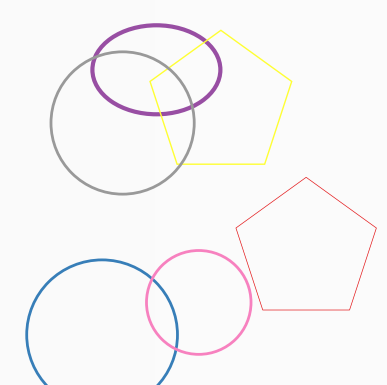[{"shape": "pentagon", "thickness": 0.5, "radius": 0.95, "center": [0.79, 0.349]}, {"shape": "circle", "thickness": 2, "radius": 0.97, "center": [0.263, 0.13]}, {"shape": "oval", "thickness": 3, "radius": 0.83, "center": [0.404, 0.819]}, {"shape": "pentagon", "thickness": 1, "radius": 0.96, "center": [0.57, 0.729]}, {"shape": "circle", "thickness": 2, "radius": 0.67, "center": [0.513, 0.214]}, {"shape": "circle", "thickness": 2, "radius": 0.92, "center": [0.316, 0.681]}]